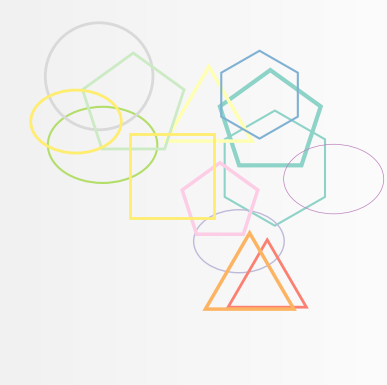[{"shape": "hexagon", "thickness": 1.5, "radius": 0.75, "center": [0.709, 0.563]}, {"shape": "pentagon", "thickness": 3, "radius": 0.68, "center": [0.698, 0.681]}, {"shape": "triangle", "thickness": 2.5, "radius": 0.64, "center": [0.539, 0.698]}, {"shape": "oval", "thickness": 1, "radius": 0.58, "center": [0.617, 0.373]}, {"shape": "triangle", "thickness": 2, "radius": 0.58, "center": [0.69, 0.26]}, {"shape": "hexagon", "thickness": 1.5, "radius": 0.57, "center": [0.67, 0.754]}, {"shape": "triangle", "thickness": 2.5, "radius": 0.66, "center": [0.644, 0.263]}, {"shape": "oval", "thickness": 1.5, "radius": 0.71, "center": [0.265, 0.624]}, {"shape": "pentagon", "thickness": 2.5, "radius": 0.51, "center": [0.568, 0.475]}, {"shape": "circle", "thickness": 2, "radius": 0.69, "center": [0.256, 0.802]}, {"shape": "oval", "thickness": 0.5, "radius": 0.65, "center": [0.861, 0.535]}, {"shape": "pentagon", "thickness": 2, "radius": 0.69, "center": [0.344, 0.725]}, {"shape": "square", "thickness": 2, "radius": 0.54, "center": [0.443, 0.542]}, {"shape": "oval", "thickness": 2, "radius": 0.58, "center": [0.196, 0.684]}]